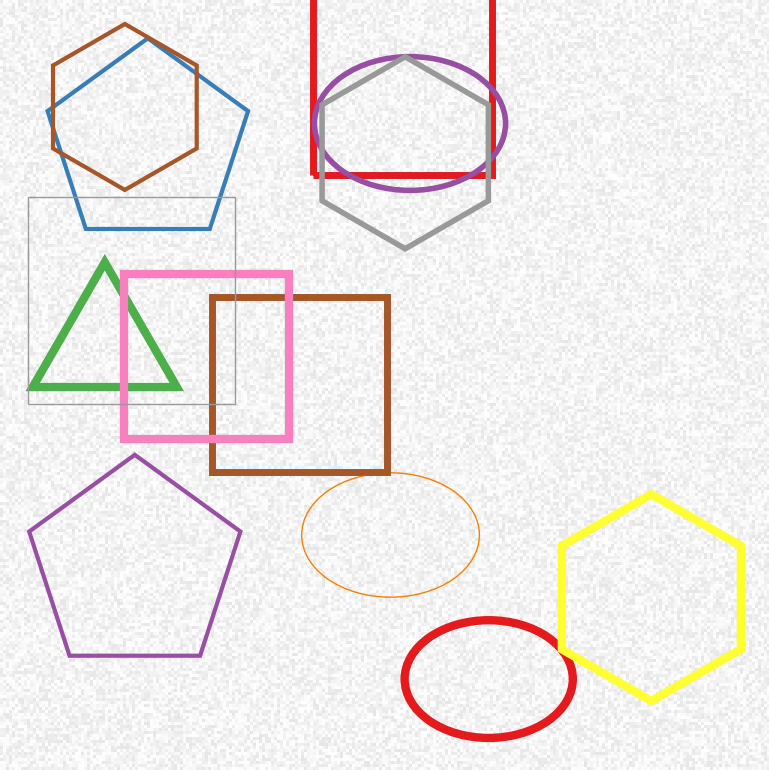[{"shape": "square", "thickness": 2.5, "radius": 0.58, "center": [0.523, 0.888]}, {"shape": "oval", "thickness": 3, "radius": 0.55, "center": [0.635, 0.118]}, {"shape": "pentagon", "thickness": 1.5, "radius": 0.68, "center": [0.192, 0.813]}, {"shape": "triangle", "thickness": 3, "radius": 0.54, "center": [0.136, 0.551]}, {"shape": "pentagon", "thickness": 1.5, "radius": 0.72, "center": [0.175, 0.265]}, {"shape": "oval", "thickness": 2, "radius": 0.62, "center": [0.532, 0.84]}, {"shape": "oval", "thickness": 0.5, "radius": 0.58, "center": [0.507, 0.305]}, {"shape": "hexagon", "thickness": 3, "radius": 0.67, "center": [0.846, 0.224]}, {"shape": "square", "thickness": 2.5, "radius": 0.57, "center": [0.389, 0.501]}, {"shape": "hexagon", "thickness": 1.5, "radius": 0.54, "center": [0.162, 0.861]}, {"shape": "square", "thickness": 3, "radius": 0.53, "center": [0.268, 0.537]}, {"shape": "hexagon", "thickness": 2, "radius": 0.62, "center": [0.526, 0.802]}, {"shape": "square", "thickness": 0.5, "radius": 0.67, "center": [0.171, 0.61]}]